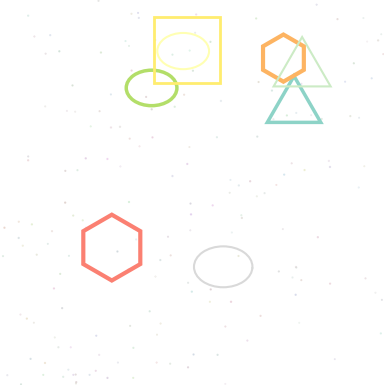[{"shape": "triangle", "thickness": 2.5, "radius": 0.4, "center": [0.764, 0.722]}, {"shape": "oval", "thickness": 1.5, "radius": 0.34, "center": [0.476, 0.867]}, {"shape": "hexagon", "thickness": 3, "radius": 0.43, "center": [0.29, 0.357]}, {"shape": "hexagon", "thickness": 3, "radius": 0.31, "center": [0.736, 0.849]}, {"shape": "oval", "thickness": 2.5, "radius": 0.33, "center": [0.394, 0.772]}, {"shape": "oval", "thickness": 1.5, "radius": 0.38, "center": [0.58, 0.307]}, {"shape": "triangle", "thickness": 1.5, "radius": 0.43, "center": [0.785, 0.818]}, {"shape": "square", "thickness": 2, "radius": 0.42, "center": [0.486, 0.87]}]